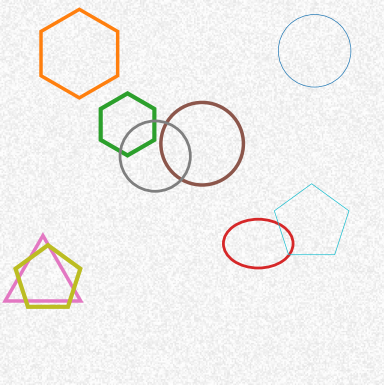[{"shape": "circle", "thickness": 0.5, "radius": 0.47, "center": [0.817, 0.868]}, {"shape": "hexagon", "thickness": 2.5, "radius": 0.57, "center": [0.206, 0.861]}, {"shape": "hexagon", "thickness": 3, "radius": 0.4, "center": [0.331, 0.677]}, {"shape": "oval", "thickness": 2, "radius": 0.45, "center": [0.671, 0.367]}, {"shape": "circle", "thickness": 2.5, "radius": 0.54, "center": [0.525, 0.627]}, {"shape": "triangle", "thickness": 2.5, "radius": 0.57, "center": [0.111, 0.275]}, {"shape": "circle", "thickness": 2, "radius": 0.46, "center": [0.403, 0.594]}, {"shape": "pentagon", "thickness": 3, "radius": 0.44, "center": [0.124, 0.275]}, {"shape": "pentagon", "thickness": 0.5, "radius": 0.51, "center": [0.809, 0.421]}]